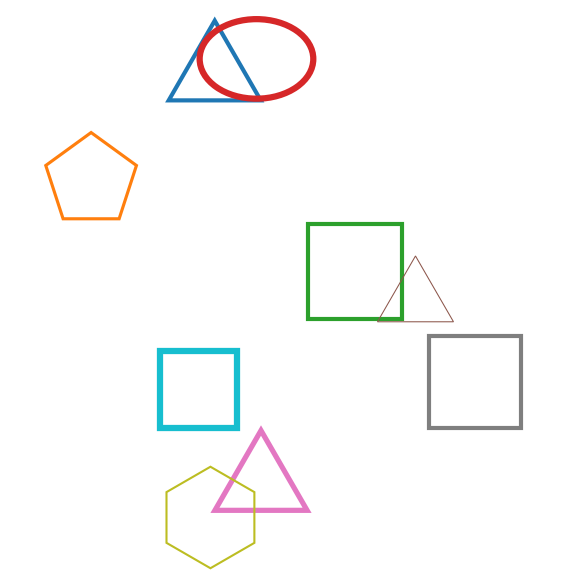[{"shape": "triangle", "thickness": 2, "radius": 0.46, "center": [0.372, 0.871]}, {"shape": "pentagon", "thickness": 1.5, "radius": 0.41, "center": [0.158, 0.687]}, {"shape": "square", "thickness": 2, "radius": 0.41, "center": [0.615, 0.529]}, {"shape": "oval", "thickness": 3, "radius": 0.49, "center": [0.444, 0.897]}, {"shape": "triangle", "thickness": 0.5, "radius": 0.38, "center": [0.719, 0.48]}, {"shape": "triangle", "thickness": 2.5, "radius": 0.46, "center": [0.452, 0.162]}, {"shape": "square", "thickness": 2, "radius": 0.4, "center": [0.822, 0.338]}, {"shape": "hexagon", "thickness": 1, "radius": 0.44, "center": [0.364, 0.103]}, {"shape": "square", "thickness": 3, "radius": 0.33, "center": [0.344, 0.324]}]